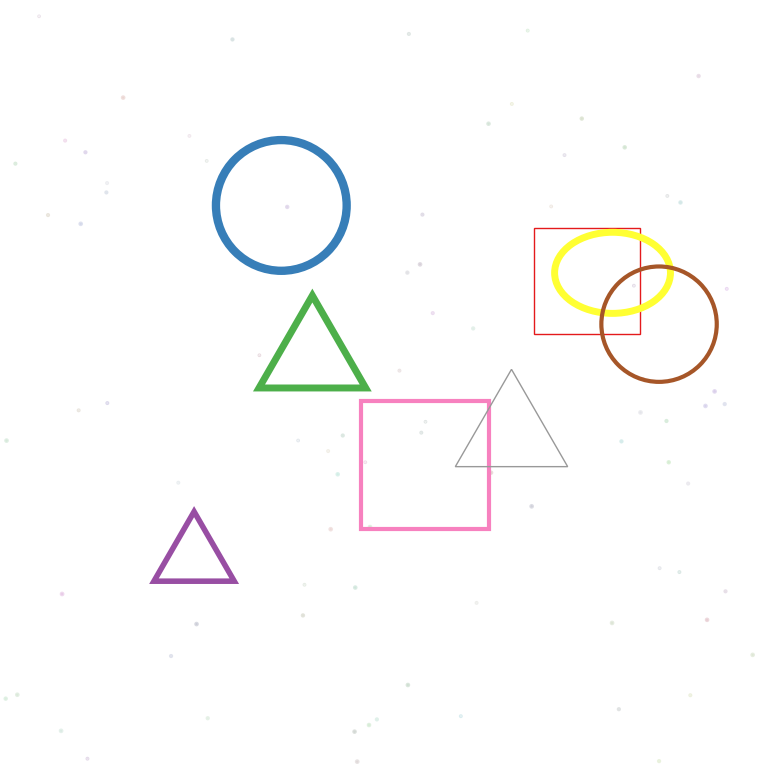[{"shape": "square", "thickness": 0.5, "radius": 0.35, "center": [0.763, 0.635]}, {"shape": "circle", "thickness": 3, "radius": 0.42, "center": [0.365, 0.733]}, {"shape": "triangle", "thickness": 2.5, "radius": 0.4, "center": [0.406, 0.536]}, {"shape": "triangle", "thickness": 2, "radius": 0.3, "center": [0.252, 0.275]}, {"shape": "oval", "thickness": 2.5, "radius": 0.38, "center": [0.796, 0.646]}, {"shape": "circle", "thickness": 1.5, "radius": 0.37, "center": [0.856, 0.579]}, {"shape": "square", "thickness": 1.5, "radius": 0.42, "center": [0.552, 0.396]}, {"shape": "triangle", "thickness": 0.5, "radius": 0.42, "center": [0.664, 0.436]}]